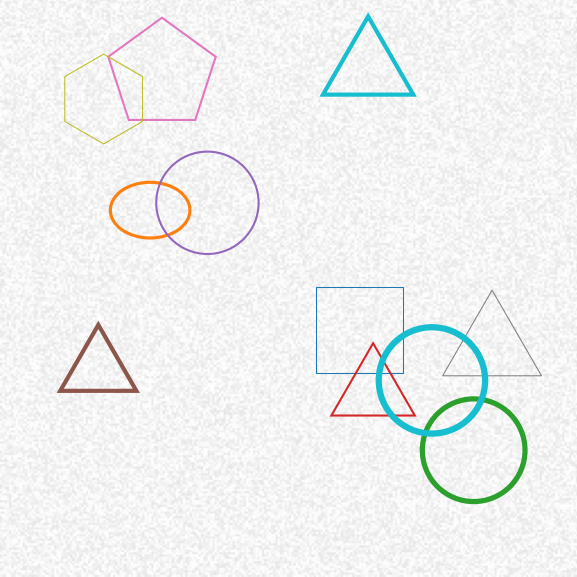[{"shape": "square", "thickness": 0.5, "radius": 0.37, "center": [0.622, 0.427]}, {"shape": "oval", "thickness": 1.5, "radius": 0.34, "center": [0.26, 0.635]}, {"shape": "circle", "thickness": 2.5, "radius": 0.44, "center": [0.82, 0.22]}, {"shape": "triangle", "thickness": 1, "radius": 0.42, "center": [0.646, 0.321]}, {"shape": "circle", "thickness": 1, "radius": 0.44, "center": [0.359, 0.648]}, {"shape": "triangle", "thickness": 2, "radius": 0.38, "center": [0.17, 0.36]}, {"shape": "pentagon", "thickness": 1, "radius": 0.49, "center": [0.281, 0.871]}, {"shape": "triangle", "thickness": 0.5, "radius": 0.49, "center": [0.852, 0.398]}, {"shape": "hexagon", "thickness": 0.5, "radius": 0.39, "center": [0.18, 0.828]}, {"shape": "circle", "thickness": 3, "radius": 0.46, "center": [0.748, 0.34]}, {"shape": "triangle", "thickness": 2, "radius": 0.45, "center": [0.637, 0.88]}]